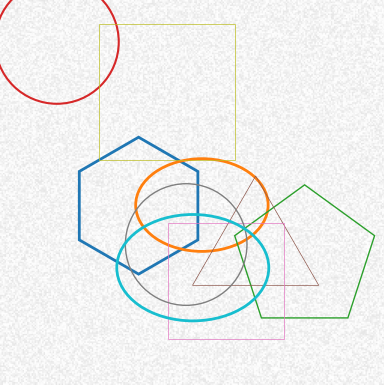[{"shape": "hexagon", "thickness": 2, "radius": 0.89, "center": [0.36, 0.466]}, {"shape": "oval", "thickness": 2, "radius": 0.86, "center": [0.524, 0.467]}, {"shape": "pentagon", "thickness": 1, "radius": 0.96, "center": [0.791, 0.329]}, {"shape": "circle", "thickness": 1.5, "radius": 0.8, "center": [0.148, 0.891]}, {"shape": "triangle", "thickness": 0.5, "radius": 0.95, "center": [0.664, 0.354]}, {"shape": "square", "thickness": 0.5, "radius": 0.75, "center": [0.588, 0.27]}, {"shape": "circle", "thickness": 1, "radius": 0.79, "center": [0.484, 0.365]}, {"shape": "square", "thickness": 0.5, "radius": 0.89, "center": [0.433, 0.761]}, {"shape": "oval", "thickness": 2, "radius": 0.99, "center": [0.501, 0.305]}]